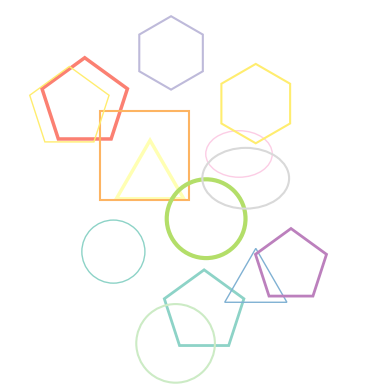[{"shape": "pentagon", "thickness": 2, "radius": 0.54, "center": [0.53, 0.19]}, {"shape": "circle", "thickness": 1, "radius": 0.41, "center": [0.294, 0.346]}, {"shape": "triangle", "thickness": 2.5, "radius": 0.51, "center": [0.39, 0.534]}, {"shape": "hexagon", "thickness": 1.5, "radius": 0.48, "center": [0.444, 0.863]}, {"shape": "pentagon", "thickness": 2.5, "radius": 0.58, "center": [0.22, 0.733]}, {"shape": "triangle", "thickness": 1, "radius": 0.47, "center": [0.664, 0.262]}, {"shape": "square", "thickness": 1.5, "radius": 0.58, "center": [0.375, 0.596]}, {"shape": "circle", "thickness": 3, "radius": 0.51, "center": [0.535, 0.432]}, {"shape": "oval", "thickness": 1, "radius": 0.43, "center": [0.621, 0.6]}, {"shape": "oval", "thickness": 1.5, "radius": 0.56, "center": [0.638, 0.537]}, {"shape": "pentagon", "thickness": 2, "radius": 0.49, "center": [0.756, 0.309]}, {"shape": "circle", "thickness": 1.5, "radius": 0.51, "center": [0.456, 0.108]}, {"shape": "hexagon", "thickness": 1.5, "radius": 0.52, "center": [0.664, 0.731]}, {"shape": "pentagon", "thickness": 1, "radius": 0.54, "center": [0.18, 0.719]}]